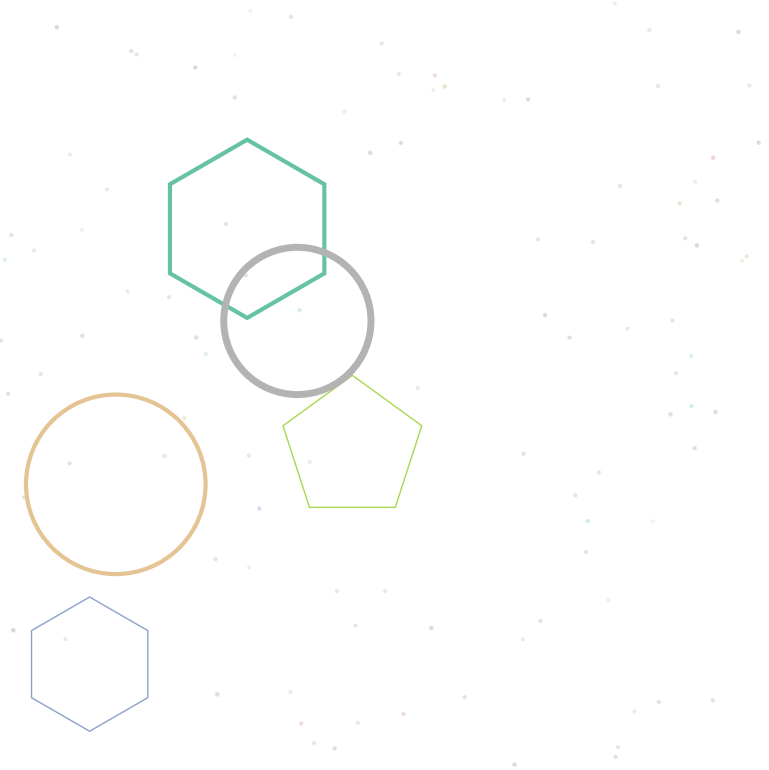[{"shape": "hexagon", "thickness": 1.5, "radius": 0.58, "center": [0.321, 0.703]}, {"shape": "hexagon", "thickness": 0.5, "radius": 0.44, "center": [0.116, 0.137]}, {"shape": "pentagon", "thickness": 0.5, "radius": 0.47, "center": [0.458, 0.418]}, {"shape": "circle", "thickness": 1.5, "radius": 0.58, "center": [0.15, 0.371]}, {"shape": "circle", "thickness": 2.5, "radius": 0.48, "center": [0.386, 0.583]}]